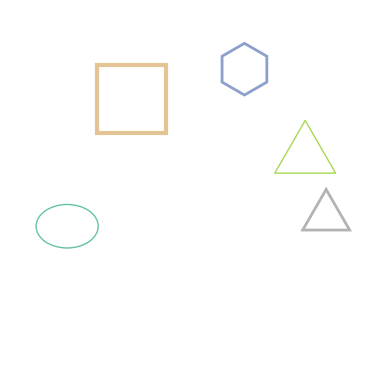[{"shape": "oval", "thickness": 1, "radius": 0.4, "center": [0.174, 0.412]}, {"shape": "hexagon", "thickness": 2, "radius": 0.34, "center": [0.635, 0.82]}, {"shape": "triangle", "thickness": 1, "radius": 0.46, "center": [0.793, 0.596]}, {"shape": "square", "thickness": 3, "radius": 0.44, "center": [0.342, 0.744]}, {"shape": "triangle", "thickness": 2, "radius": 0.35, "center": [0.847, 0.438]}]